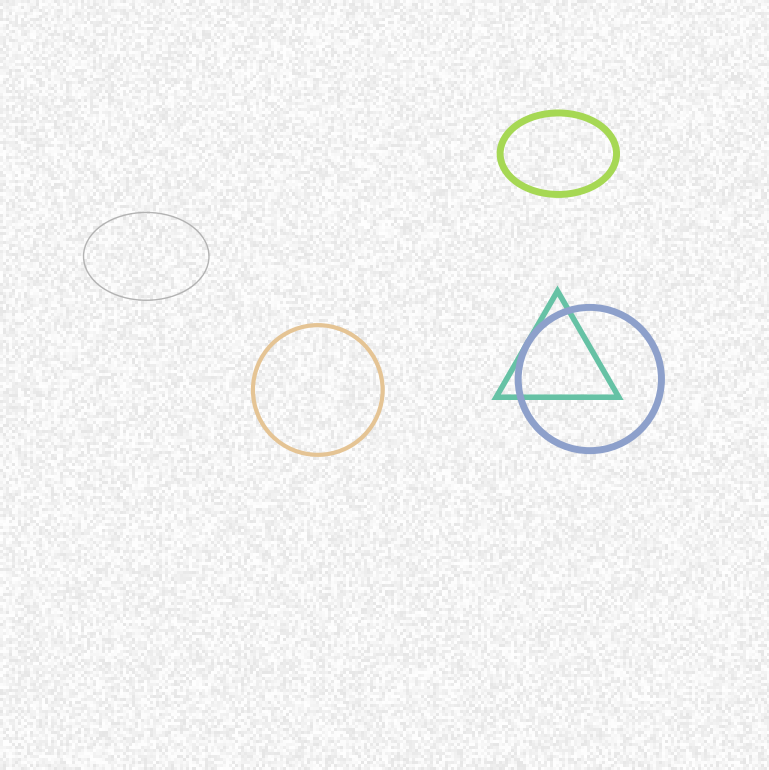[{"shape": "triangle", "thickness": 2, "radius": 0.46, "center": [0.724, 0.53]}, {"shape": "circle", "thickness": 2.5, "radius": 0.47, "center": [0.766, 0.508]}, {"shape": "oval", "thickness": 2.5, "radius": 0.38, "center": [0.725, 0.8]}, {"shape": "circle", "thickness": 1.5, "radius": 0.42, "center": [0.413, 0.494]}, {"shape": "oval", "thickness": 0.5, "radius": 0.41, "center": [0.19, 0.667]}]